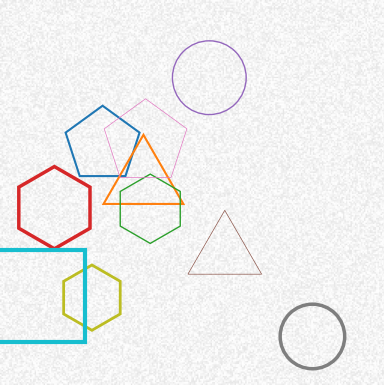[{"shape": "pentagon", "thickness": 1.5, "radius": 0.5, "center": [0.266, 0.624]}, {"shape": "triangle", "thickness": 1.5, "radius": 0.6, "center": [0.373, 0.53]}, {"shape": "hexagon", "thickness": 1, "radius": 0.45, "center": [0.39, 0.458]}, {"shape": "hexagon", "thickness": 2.5, "radius": 0.53, "center": [0.141, 0.461]}, {"shape": "circle", "thickness": 1, "radius": 0.48, "center": [0.544, 0.798]}, {"shape": "triangle", "thickness": 0.5, "radius": 0.55, "center": [0.584, 0.343]}, {"shape": "pentagon", "thickness": 0.5, "radius": 0.56, "center": [0.378, 0.631]}, {"shape": "circle", "thickness": 2.5, "radius": 0.42, "center": [0.811, 0.126]}, {"shape": "hexagon", "thickness": 2, "radius": 0.42, "center": [0.239, 0.227]}, {"shape": "square", "thickness": 3, "radius": 0.6, "center": [0.102, 0.232]}]